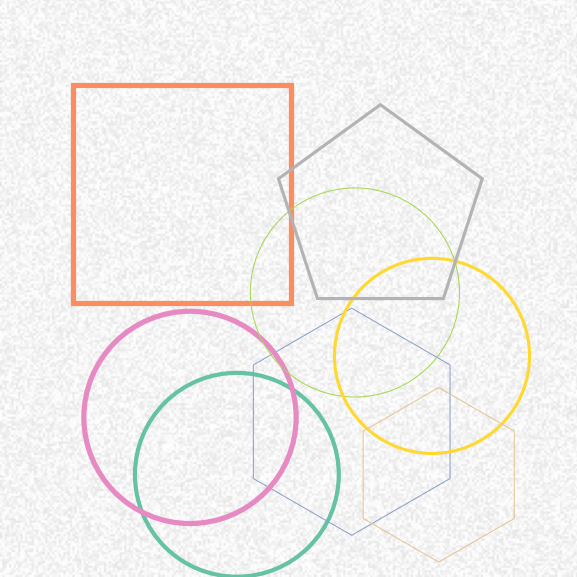[{"shape": "circle", "thickness": 2, "radius": 0.88, "center": [0.41, 0.177]}, {"shape": "square", "thickness": 2.5, "radius": 0.94, "center": [0.315, 0.664]}, {"shape": "hexagon", "thickness": 0.5, "radius": 0.98, "center": [0.609, 0.269]}, {"shape": "circle", "thickness": 2.5, "radius": 0.92, "center": [0.329, 0.276]}, {"shape": "circle", "thickness": 0.5, "radius": 0.91, "center": [0.615, 0.493]}, {"shape": "circle", "thickness": 1.5, "radius": 0.84, "center": [0.748, 0.383]}, {"shape": "hexagon", "thickness": 0.5, "radius": 0.76, "center": [0.76, 0.177]}, {"shape": "pentagon", "thickness": 1.5, "radius": 0.93, "center": [0.659, 0.632]}]